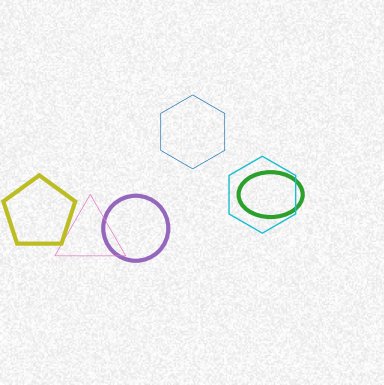[{"shape": "hexagon", "thickness": 0.5, "radius": 0.48, "center": [0.501, 0.657]}, {"shape": "oval", "thickness": 3, "radius": 0.42, "center": [0.703, 0.495]}, {"shape": "circle", "thickness": 3, "radius": 0.42, "center": [0.353, 0.407]}, {"shape": "triangle", "thickness": 0.5, "radius": 0.53, "center": [0.235, 0.389]}, {"shape": "pentagon", "thickness": 3, "radius": 0.49, "center": [0.102, 0.447]}, {"shape": "hexagon", "thickness": 1, "radius": 0.5, "center": [0.681, 0.494]}]